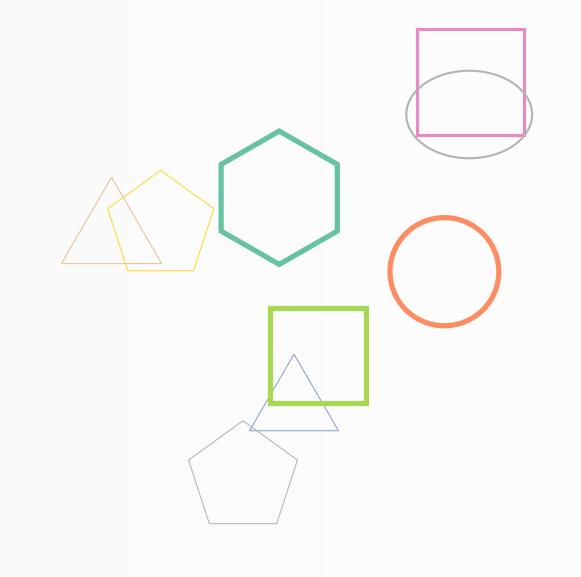[{"shape": "hexagon", "thickness": 2.5, "radius": 0.58, "center": [0.48, 0.657]}, {"shape": "circle", "thickness": 2.5, "radius": 0.47, "center": [0.765, 0.529]}, {"shape": "triangle", "thickness": 0.5, "radius": 0.44, "center": [0.506, 0.297]}, {"shape": "square", "thickness": 1.5, "radius": 0.46, "center": [0.81, 0.858]}, {"shape": "square", "thickness": 2.5, "radius": 0.41, "center": [0.548, 0.384]}, {"shape": "pentagon", "thickness": 0.5, "radius": 0.48, "center": [0.276, 0.608]}, {"shape": "triangle", "thickness": 0.5, "radius": 0.5, "center": [0.192, 0.592]}, {"shape": "pentagon", "thickness": 0.5, "radius": 0.49, "center": [0.418, 0.172]}, {"shape": "oval", "thickness": 1, "radius": 0.54, "center": [0.807, 0.801]}]